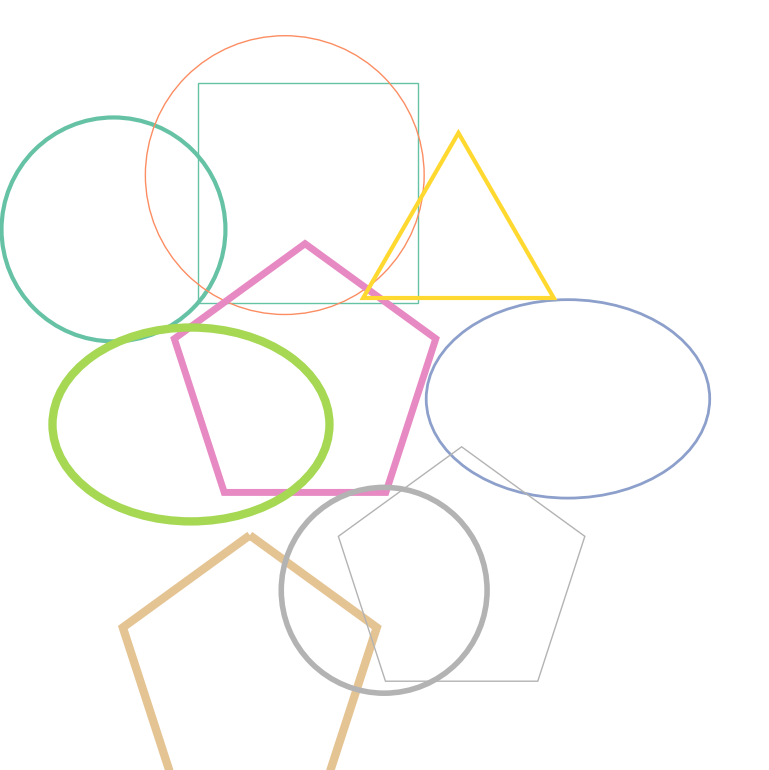[{"shape": "circle", "thickness": 1.5, "radius": 0.73, "center": [0.147, 0.702]}, {"shape": "square", "thickness": 0.5, "radius": 0.71, "center": [0.4, 0.749]}, {"shape": "circle", "thickness": 0.5, "radius": 0.91, "center": [0.37, 0.773]}, {"shape": "oval", "thickness": 1, "radius": 0.92, "center": [0.738, 0.482]}, {"shape": "pentagon", "thickness": 2.5, "radius": 0.89, "center": [0.396, 0.505]}, {"shape": "oval", "thickness": 3, "radius": 0.9, "center": [0.248, 0.449]}, {"shape": "triangle", "thickness": 1.5, "radius": 0.71, "center": [0.595, 0.684]}, {"shape": "pentagon", "thickness": 3, "radius": 0.87, "center": [0.324, 0.131]}, {"shape": "pentagon", "thickness": 0.5, "radius": 0.84, "center": [0.599, 0.251]}, {"shape": "circle", "thickness": 2, "radius": 0.67, "center": [0.499, 0.233]}]